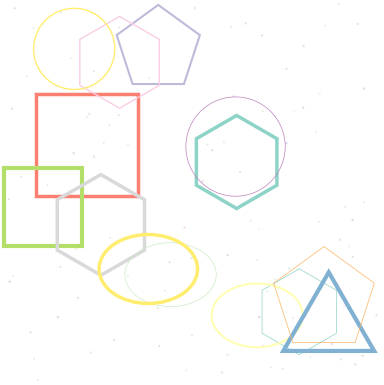[{"shape": "hexagon", "thickness": 2.5, "radius": 0.6, "center": [0.615, 0.579]}, {"shape": "hexagon", "thickness": 0.5, "radius": 0.56, "center": [0.777, 0.19]}, {"shape": "oval", "thickness": 1.5, "radius": 0.59, "center": [0.668, 0.181]}, {"shape": "pentagon", "thickness": 1.5, "radius": 0.57, "center": [0.411, 0.874]}, {"shape": "square", "thickness": 2.5, "radius": 0.66, "center": [0.226, 0.624]}, {"shape": "triangle", "thickness": 3, "radius": 0.68, "center": [0.854, 0.157]}, {"shape": "pentagon", "thickness": 0.5, "radius": 0.69, "center": [0.842, 0.222]}, {"shape": "square", "thickness": 3, "radius": 0.51, "center": [0.112, 0.462]}, {"shape": "hexagon", "thickness": 1, "radius": 0.6, "center": [0.311, 0.838]}, {"shape": "hexagon", "thickness": 2.5, "radius": 0.65, "center": [0.262, 0.416]}, {"shape": "circle", "thickness": 0.5, "radius": 0.64, "center": [0.612, 0.619]}, {"shape": "oval", "thickness": 0.5, "radius": 0.59, "center": [0.443, 0.287]}, {"shape": "circle", "thickness": 1, "radius": 0.53, "center": [0.193, 0.873]}, {"shape": "oval", "thickness": 2.5, "radius": 0.64, "center": [0.385, 0.301]}]